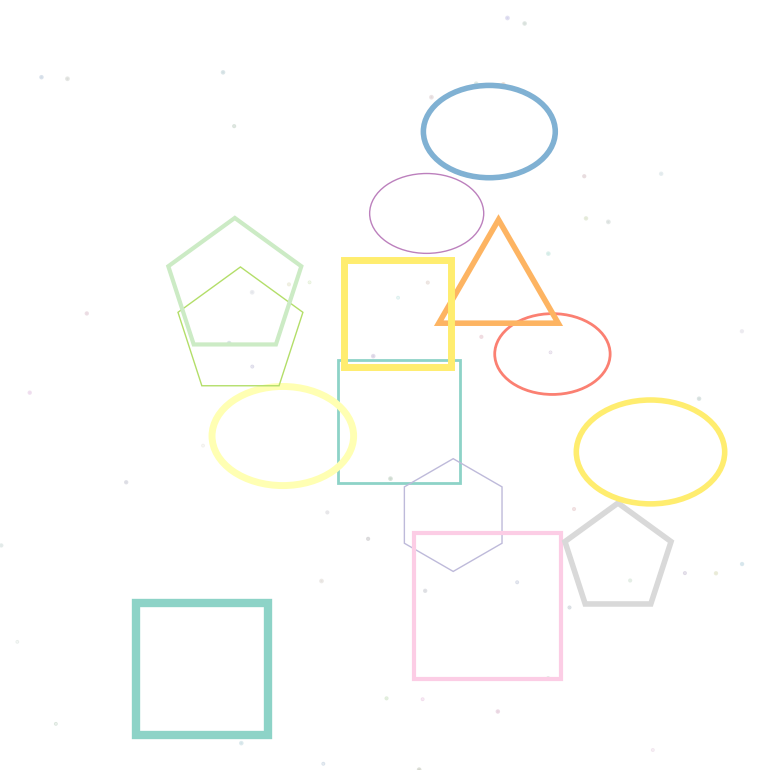[{"shape": "square", "thickness": 1, "radius": 0.4, "center": [0.518, 0.453]}, {"shape": "square", "thickness": 3, "radius": 0.43, "center": [0.262, 0.131]}, {"shape": "oval", "thickness": 2.5, "radius": 0.46, "center": [0.367, 0.434]}, {"shape": "hexagon", "thickness": 0.5, "radius": 0.37, "center": [0.589, 0.331]}, {"shape": "oval", "thickness": 1, "radius": 0.37, "center": [0.717, 0.54]}, {"shape": "oval", "thickness": 2, "radius": 0.43, "center": [0.635, 0.829]}, {"shape": "triangle", "thickness": 2, "radius": 0.45, "center": [0.647, 0.625]}, {"shape": "pentagon", "thickness": 0.5, "radius": 0.43, "center": [0.312, 0.568]}, {"shape": "square", "thickness": 1.5, "radius": 0.48, "center": [0.633, 0.213]}, {"shape": "pentagon", "thickness": 2, "radius": 0.36, "center": [0.803, 0.274]}, {"shape": "oval", "thickness": 0.5, "radius": 0.37, "center": [0.554, 0.723]}, {"shape": "pentagon", "thickness": 1.5, "radius": 0.45, "center": [0.305, 0.626]}, {"shape": "square", "thickness": 2.5, "radius": 0.35, "center": [0.517, 0.593]}, {"shape": "oval", "thickness": 2, "radius": 0.48, "center": [0.845, 0.413]}]